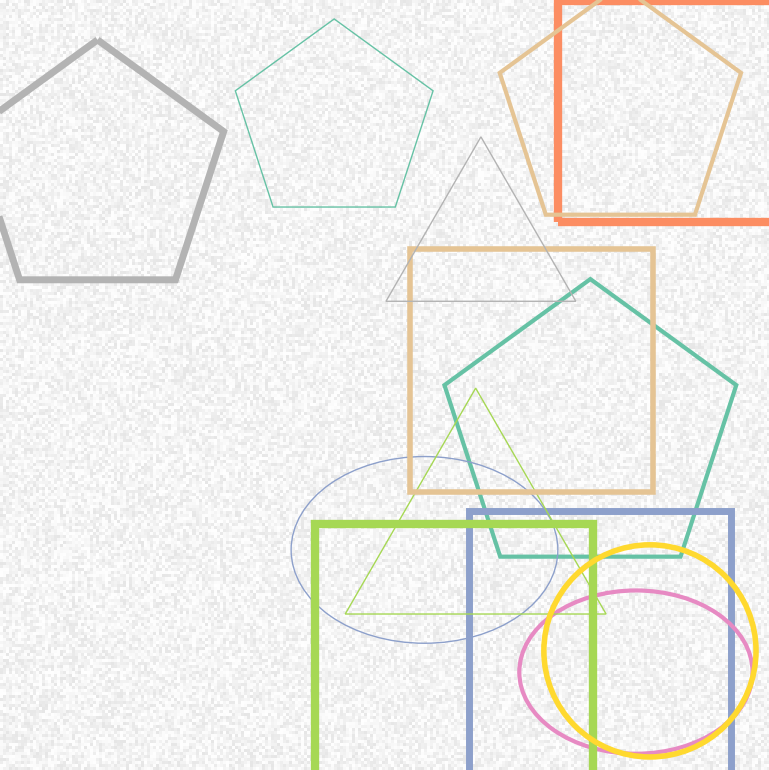[{"shape": "pentagon", "thickness": 0.5, "radius": 0.68, "center": [0.434, 0.84]}, {"shape": "pentagon", "thickness": 1.5, "radius": 1.0, "center": [0.767, 0.438]}, {"shape": "square", "thickness": 3, "radius": 0.72, "center": [0.867, 0.855]}, {"shape": "oval", "thickness": 0.5, "radius": 0.87, "center": [0.551, 0.286]}, {"shape": "square", "thickness": 2.5, "radius": 0.85, "center": [0.779, 0.166]}, {"shape": "oval", "thickness": 1.5, "radius": 0.76, "center": [0.826, 0.127]}, {"shape": "triangle", "thickness": 0.5, "radius": 0.98, "center": [0.618, 0.3]}, {"shape": "square", "thickness": 3, "radius": 0.9, "center": [0.59, 0.139]}, {"shape": "circle", "thickness": 2, "radius": 0.69, "center": [0.844, 0.155]}, {"shape": "square", "thickness": 2, "radius": 0.79, "center": [0.69, 0.519]}, {"shape": "pentagon", "thickness": 1.5, "radius": 0.82, "center": [0.806, 0.854]}, {"shape": "triangle", "thickness": 0.5, "radius": 0.71, "center": [0.625, 0.68]}, {"shape": "pentagon", "thickness": 2.5, "radius": 0.86, "center": [0.127, 0.776]}]